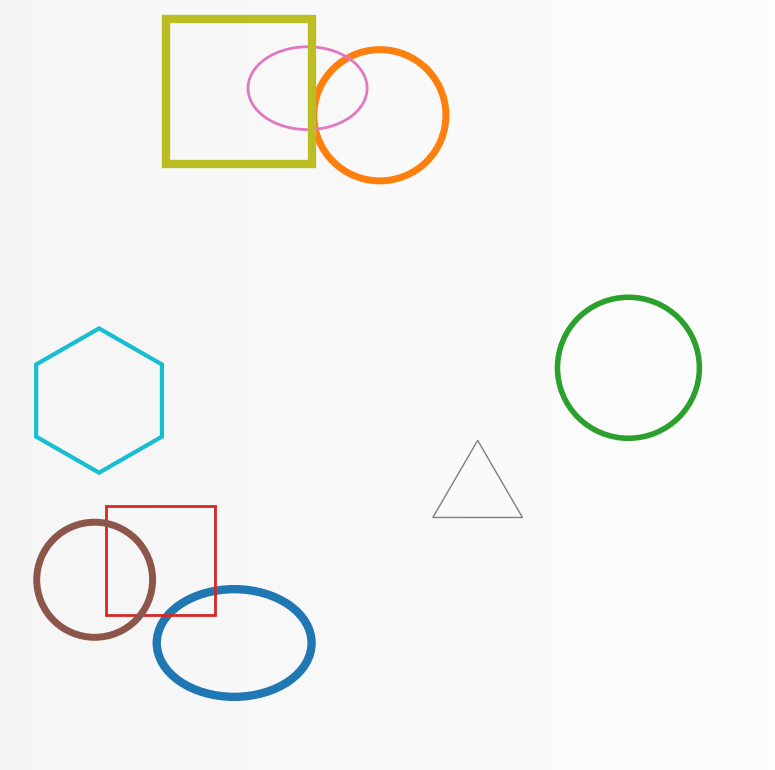[{"shape": "oval", "thickness": 3, "radius": 0.5, "center": [0.302, 0.165]}, {"shape": "circle", "thickness": 2.5, "radius": 0.43, "center": [0.49, 0.85]}, {"shape": "circle", "thickness": 2, "radius": 0.46, "center": [0.811, 0.522]}, {"shape": "square", "thickness": 1, "radius": 0.35, "center": [0.207, 0.272]}, {"shape": "circle", "thickness": 2.5, "radius": 0.37, "center": [0.122, 0.247]}, {"shape": "oval", "thickness": 1, "radius": 0.38, "center": [0.397, 0.885]}, {"shape": "triangle", "thickness": 0.5, "radius": 0.33, "center": [0.616, 0.361]}, {"shape": "square", "thickness": 3, "radius": 0.47, "center": [0.308, 0.881]}, {"shape": "hexagon", "thickness": 1.5, "radius": 0.47, "center": [0.128, 0.48]}]